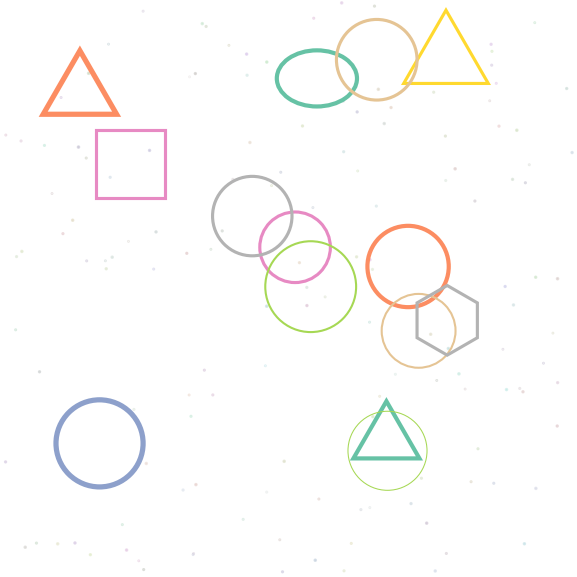[{"shape": "triangle", "thickness": 2, "radius": 0.33, "center": [0.669, 0.238]}, {"shape": "oval", "thickness": 2, "radius": 0.35, "center": [0.549, 0.863]}, {"shape": "circle", "thickness": 2, "radius": 0.35, "center": [0.707, 0.538]}, {"shape": "triangle", "thickness": 2.5, "radius": 0.37, "center": [0.138, 0.838]}, {"shape": "circle", "thickness": 2.5, "radius": 0.38, "center": [0.172, 0.231]}, {"shape": "square", "thickness": 1.5, "radius": 0.3, "center": [0.226, 0.715]}, {"shape": "circle", "thickness": 1.5, "radius": 0.31, "center": [0.511, 0.571]}, {"shape": "circle", "thickness": 0.5, "radius": 0.34, "center": [0.671, 0.219]}, {"shape": "circle", "thickness": 1, "radius": 0.39, "center": [0.538, 0.503]}, {"shape": "triangle", "thickness": 1.5, "radius": 0.42, "center": [0.772, 0.897]}, {"shape": "circle", "thickness": 1.5, "radius": 0.35, "center": [0.652, 0.896]}, {"shape": "circle", "thickness": 1, "radius": 0.32, "center": [0.725, 0.426]}, {"shape": "hexagon", "thickness": 1.5, "radius": 0.3, "center": [0.774, 0.444]}, {"shape": "circle", "thickness": 1.5, "radius": 0.34, "center": [0.437, 0.625]}]